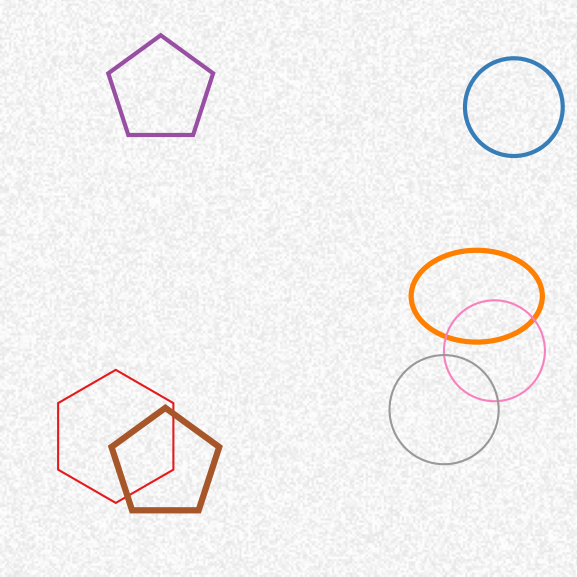[{"shape": "hexagon", "thickness": 1, "radius": 0.58, "center": [0.2, 0.243]}, {"shape": "circle", "thickness": 2, "radius": 0.42, "center": [0.89, 0.814]}, {"shape": "pentagon", "thickness": 2, "radius": 0.48, "center": [0.278, 0.843]}, {"shape": "oval", "thickness": 2.5, "radius": 0.57, "center": [0.826, 0.486]}, {"shape": "pentagon", "thickness": 3, "radius": 0.49, "center": [0.286, 0.195]}, {"shape": "circle", "thickness": 1, "radius": 0.44, "center": [0.856, 0.392]}, {"shape": "circle", "thickness": 1, "radius": 0.47, "center": [0.769, 0.29]}]